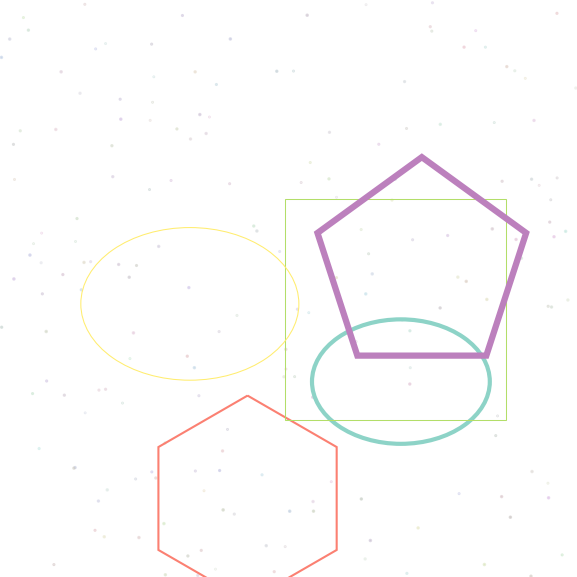[{"shape": "oval", "thickness": 2, "radius": 0.77, "center": [0.694, 0.338]}, {"shape": "hexagon", "thickness": 1, "radius": 0.89, "center": [0.429, 0.136]}, {"shape": "square", "thickness": 0.5, "radius": 0.96, "center": [0.685, 0.464]}, {"shape": "pentagon", "thickness": 3, "radius": 0.95, "center": [0.73, 0.537]}, {"shape": "oval", "thickness": 0.5, "radius": 0.94, "center": [0.329, 0.473]}]